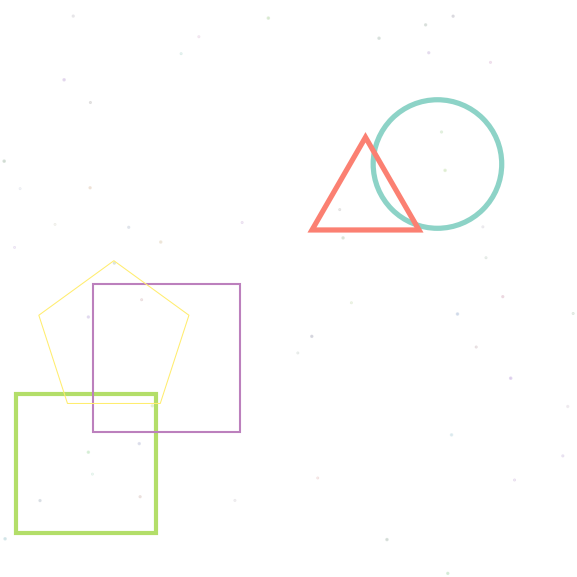[{"shape": "circle", "thickness": 2.5, "radius": 0.56, "center": [0.757, 0.715]}, {"shape": "triangle", "thickness": 2.5, "radius": 0.53, "center": [0.633, 0.654]}, {"shape": "square", "thickness": 2, "radius": 0.6, "center": [0.149, 0.197]}, {"shape": "square", "thickness": 1, "radius": 0.64, "center": [0.288, 0.379]}, {"shape": "pentagon", "thickness": 0.5, "radius": 0.68, "center": [0.197, 0.411]}]